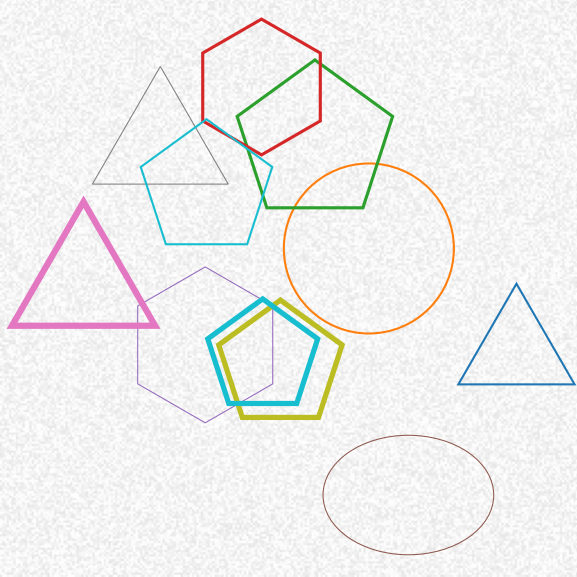[{"shape": "triangle", "thickness": 1, "radius": 0.58, "center": [0.894, 0.392]}, {"shape": "circle", "thickness": 1, "radius": 0.74, "center": [0.639, 0.569]}, {"shape": "pentagon", "thickness": 1.5, "radius": 0.71, "center": [0.545, 0.754]}, {"shape": "hexagon", "thickness": 1.5, "radius": 0.59, "center": [0.453, 0.848]}, {"shape": "hexagon", "thickness": 0.5, "radius": 0.67, "center": [0.355, 0.402]}, {"shape": "oval", "thickness": 0.5, "radius": 0.74, "center": [0.707, 0.142]}, {"shape": "triangle", "thickness": 3, "radius": 0.72, "center": [0.145, 0.507]}, {"shape": "triangle", "thickness": 0.5, "radius": 0.68, "center": [0.278, 0.748]}, {"shape": "pentagon", "thickness": 2.5, "radius": 0.56, "center": [0.486, 0.367]}, {"shape": "pentagon", "thickness": 1, "radius": 0.6, "center": [0.358, 0.673]}, {"shape": "pentagon", "thickness": 2.5, "radius": 0.5, "center": [0.455, 0.381]}]